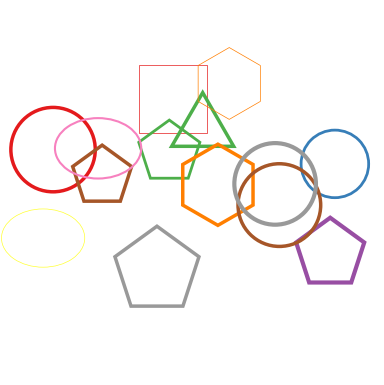[{"shape": "square", "thickness": 0.5, "radius": 0.44, "center": [0.448, 0.743]}, {"shape": "circle", "thickness": 2.5, "radius": 0.55, "center": [0.138, 0.611]}, {"shape": "circle", "thickness": 2, "radius": 0.44, "center": [0.87, 0.574]}, {"shape": "triangle", "thickness": 2.5, "radius": 0.46, "center": [0.526, 0.666]}, {"shape": "pentagon", "thickness": 2, "radius": 0.42, "center": [0.44, 0.605]}, {"shape": "pentagon", "thickness": 3, "radius": 0.46, "center": [0.858, 0.341]}, {"shape": "hexagon", "thickness": 2.5, "radius": 0.53, "center": [0.566, 0.52]}, {"shape": "hexagon", "thickness": 0.5, "radius": 0.47, "center": [0.595, 0.783]}, {"shape": "oval", "thickness": 0.5, "radius": 0.54, "center": [0.112, 0.382]}, {"shape": "pentagon", "thickness": 2.5, "radius": 0.4, "center": [0.265, 0.543]}, {"shape": "circle", "thickness": 2.5, "radius": 0.54, "center": [0.726, 0.467]}, {"shape": "oval", "thickness": 1.5, "radius": 0.56, "center": [0.255, 0.615]}, {"shape": "circle", "thickness": 3, "radius": 0.53, "center": [0.715, 0.522]}, {"shape": "pentagon", "thickness": 2.5, "radius": 0.57, "center": [0.408, 0.298]}]